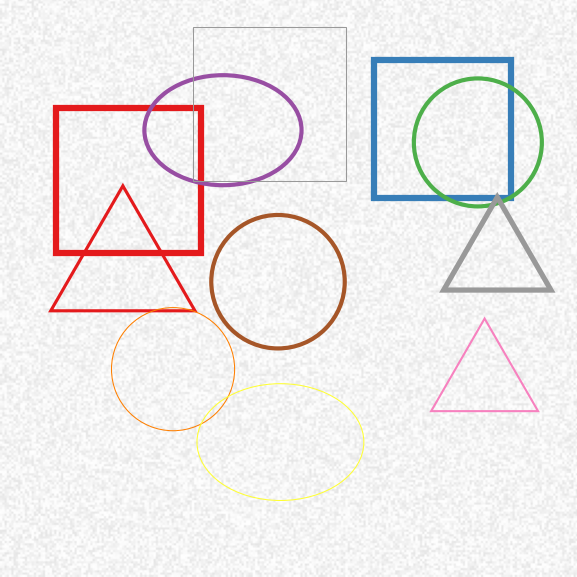[{"shape": "triangle", "thickness": 1.5, "radius": 0.72, "center": [0.213, 0.533]}, {"shape": "square", "thickness": 3, "radius": 0.63, "center": [0.222, 0.687]}, {"shape": "square", "thickness": 3, "radius": 0.6, "center": [0.766, 0.776]}, {"shape": "circle", "thickness": 2, "radius": 0.55, "center": [0.827, 0.753]}, {"shape": "oval", "thickness": 2, "radius": 0.68, "center": [0.386, 0.774]}, {"shape": "circle", "thickness": 0.5, "radius": 0.53, "center": [0.3, 0.36]}, {"shape": "oval", "thickness": 0.5, "radius": 0.72, "center": [0.486, 0.234]}, {"shape": "circle", "thickness": 2, "radius": 0.58, "center": [0.481, 0.511]}, {"shape": "triangle", "thickness": 1, "radius": 0.53, "center": [0.839, 0.341]}, {"shape": "triangle", "thickness": 2.5, "radius": 0.54, "center": [0.861, 0.551]}, {"shape": "square", "thickness": 0.5, "radius": 0.66, "center": [0.467, 0.819]}]